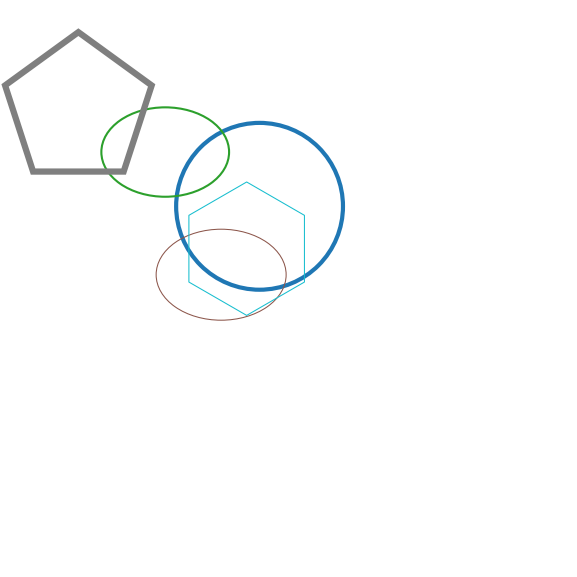[{"shape": "circle", "thickness": 2, "radius": 0.72, "center": [0.449, 0.642]}, {"shape": "oval", "thickness": 1, "radius": 0.55, "center": [0.286, 0.736]}, {"shape": "oval", "thickness": 0.5, "radius": 0.56, "center": [0.383, 0.523]}, {"shape": "pentagon", "thickness": 3, "radius": 0.67, "center": [0.136, 0.81]}, {"shape": "hexagon", "thickness": 0.5, "radius": 0.58, "center": [0.427, 0.568]}]